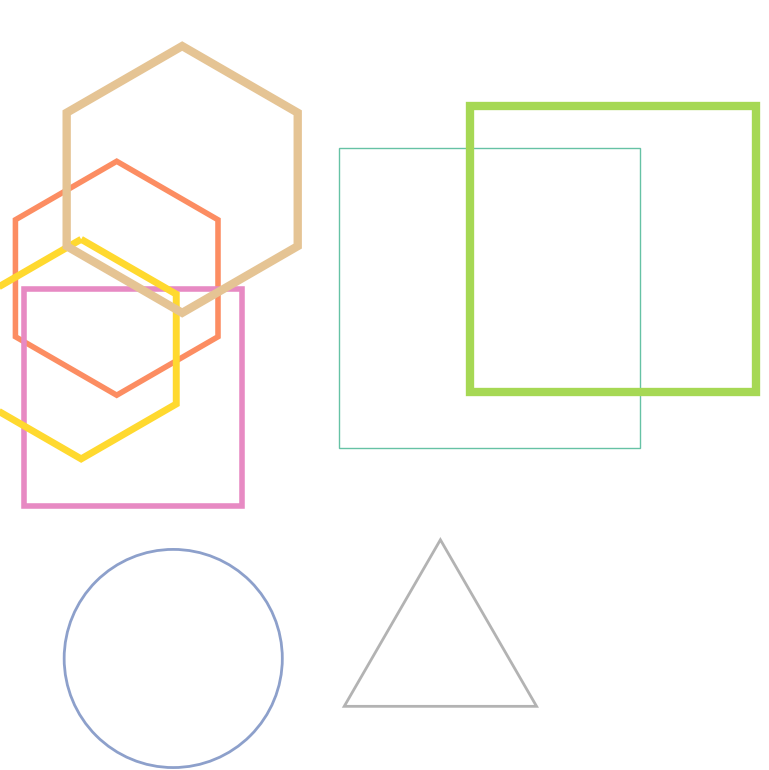[{"shape": "square", "thickness": 0.5, "radius": 0.97, "center": [0.636, 0.613]}, {"shape": "hexagon", "thickness": 2, "radius": 0.76, "center": [0.152, 0.639]}, {"shape": "circle", "thickness": 1, "radius": 0.71, "center": [0.225, 0.145]}, {"shape": "square", "thickness": 2, "radius": 0.71, "center": [0.173, 0.484]}, {"shape": "square", "thickness": 3, "radius": 0.93, "center": [0.796, 0.677]}, {"shape": "hexagon", "thickness": 2.5, "radius": 0.71, "center": [0.105, 0.547]}, {"shape": "hexagon", "thickness": 3, "radius": 0.87, "center": [0.237, 0.767]}, {"shape": "triangle", "thickness": 1, "radius": 0.72, "center": [0.572, 0.155]}]